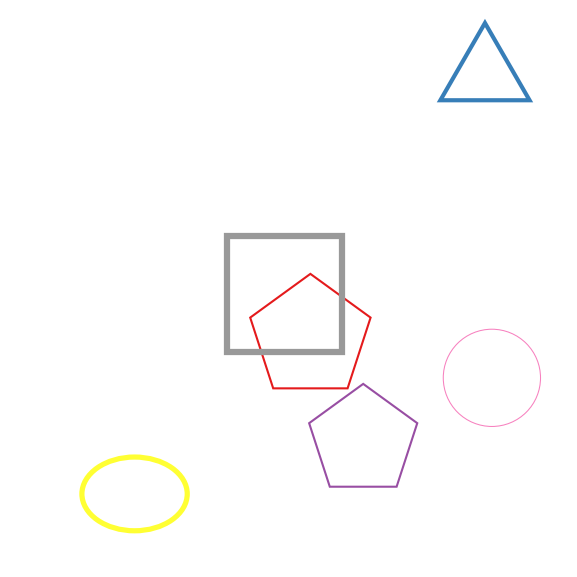[{"shape": "pentagon", "thickness": 1, "radius": 0.55, "center": [0.537, 0.415]}, {"shape": "triangle", "thickness": 2, "radius": 0.45, "center": [0.84, 0.87]}, {"shape": "pentagon", "thickness": 1, "radius": 0.49, "center": [0.629, 0.236]}, {"shape": "oval", "thickness": 2.5, "radius": 0.46, "center": [0.233, 0.144]}, {"shape": "circle", "thickness": 0.5, "radius": 0.42, "center": [0.852, 0.345]}, {"shape": "square", "thickness": 3, "radius": 0.5, "center": [0.493, 0.49]}]